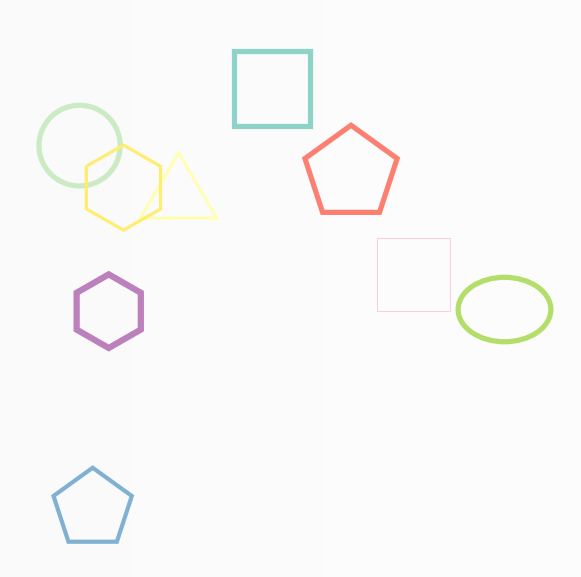[{"shape": "square", "thickness": 2.5, "radius": 0.33, "center": [0.468, 0.846]}, {"shape": "triangle", "thickness": 1.5, "radius": 0.38, "center": [0.307, 0.659]}, {"shape": "pentagon", "thickness": 2.5, "radius": 0.42, "center": [0.604, 0.699]}, {"shape": "pentagon", "thickness": 2, "radius": 0.35, "center": [0.159, 0.118]}, {"shape": "oval", "thickness": 2.5, "radius": 0.4, "center": [0.868, 0.463]}, {"shape": "square", "thickness": 0.5, "radius": 0.32, "center": [0.711, 0.523]}, {"shape": "hexagon", "thickness": 3, "radius": 0.32, "center": [0.187, 0.46]}, {"shape": "circle", "thickness": 2.5, "radius": 0.35, "center": [0.137, 0.747]}, {"shape": "hexagon", "thickness": 1.5, "radius": 0.37, "center": [0.212, 0.674]}]